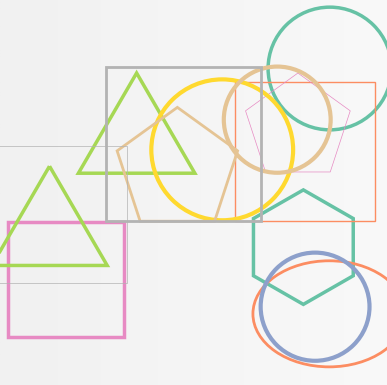[{"shape": "circle", "thickness": 2.5, "radius": 0.8, "center": [0.851, 0.822]}, {"shape": "hexagon", "thickness": 2.5, "radius": 0.74, "center": [0.783, 0.358]}, {"shape": "square", "thickness": 1, "radius": 0.91, "center": [0.787, 0.606]}, {"shape": "oval", "thickness": 2, "radius": 0.98, "center": [0.85, 0.185]}, {"shape": "circle", "thickness": 3, "radius": 0.7, "center": [0.813, 0.203]}, {"shape": "square", "thickness": 2.5, "radius": 0.75, "center": [0.17, 0.274]}, {"shape": "pentagon", "thickness": 0.5, "radius": 0.71, "center": [0.769, 0.668]}, {"shape": "triangle", "thickness": 2.5, "radius": 0.86, "center": [0.128, 0.396]}, {"shape": "triangle", "thickness": 2.5, "radius": 0.87, "center": [0.353, 0.637]}, {"shape": "circle", "thickness": 3, "radius": 0.91, "center": [0.573, 0.611]}, {"shape": "circle", "thickness": 3, "radius": 0.69, "center": [0.715, 0.689]}, {"shape": "pentagon", "thickness": 2, "radius": 0.82, "center": [0.458, 0.558]}, {"shape": "square", "thickness": 2, "radius": 1.0, "center": [0.474, 0.626]}, {"shape": "square", "thickness": 0.5, "radius": 0.89, "center": [0.149, 0.442]}]